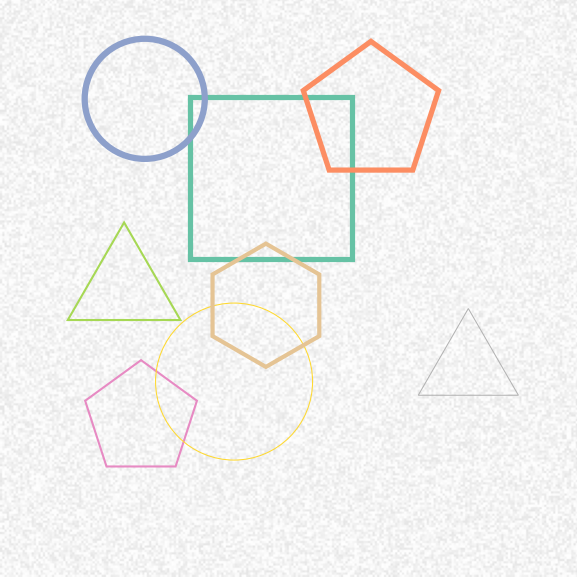[{"shape": "square", "thickness": 2.5, "radius": 0.7, "center": [0.469, 0.691]}, {"shape": "pentagon", "thickness": 2.5, "radius": 0.62, "center": [0.642, 0.804]}, {"shape": "circle", "thickness": 3, "radius": 0.52, "center": [0.251, 0.828]}, {"shape": "pentagon", "thickness": 1, "radius": 0.51, "center": [0.244, 0.274]}, {"shape": "triangle", "thickness": 1, "radius": 0.56, "center": [0.215, 0.501]}, {"shape": "circle", "thickness": 0.5, "radius": 0.68, "center": [0.405, 0.338]}, {"shape": "hexagon", "thickness": 2, "radius": 0.53, "center": [0.46, 0.471]}, {"shape": "triangle", "thickness": 0.5, "radius": 0.5, "center": [0.811, 0.365]}]